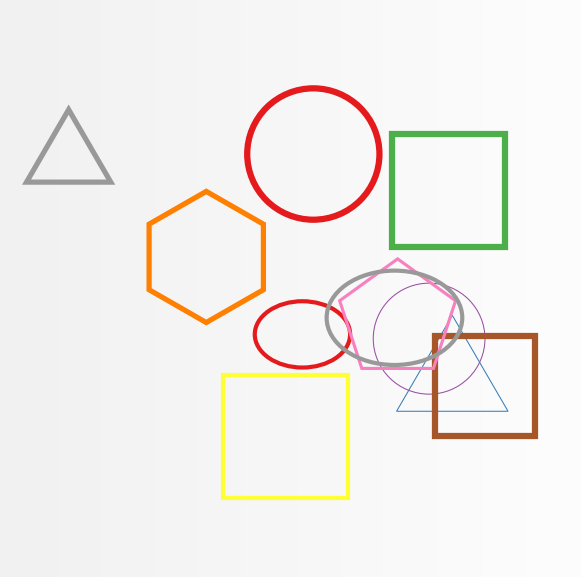[{"shape": "oval", "thickness": 2, "radius": 0.41, "center": [0.52, 0.42]}, {"shape": "circle", "thickness": 3, "radius": 0.57, "center": [0.539, 0.732]}, {"shape": "triangle", "thickness": 0.5, "radius": 0.55, "center": [0.778, 0.342]}, {"shape": "square", "thickness": 3, "radius": 0.49, "center": [0.772, 0.669]}, {"shape": "circle", "thickness": 0.5, "radius": 0.48, "center": [0.738, 0.413]}, {"shape": "hexagon", "thickness": 2.5, "radius": 0.57, "center": [0.355, 0.554]}, {"shape": "square", "thickness": 2, "radius": 0.53, "center": [0.491, 0.244]}, {"shape": "square", "thickness": 3, "radius": 0.43, "center": [0.835, 0.331]}, {"shape": "pentagon", "thickness": 1.5, "radius": 0.52, "center": [0.684, 0.446]}, {"shape": "oval", "thickness": 2, "radius": 0.58, "center": [0.679, 0.449]}, {"shape": "triangle", "thickness": 2.5, "radius": 0.42, "center": [0.118, 0.726]}]